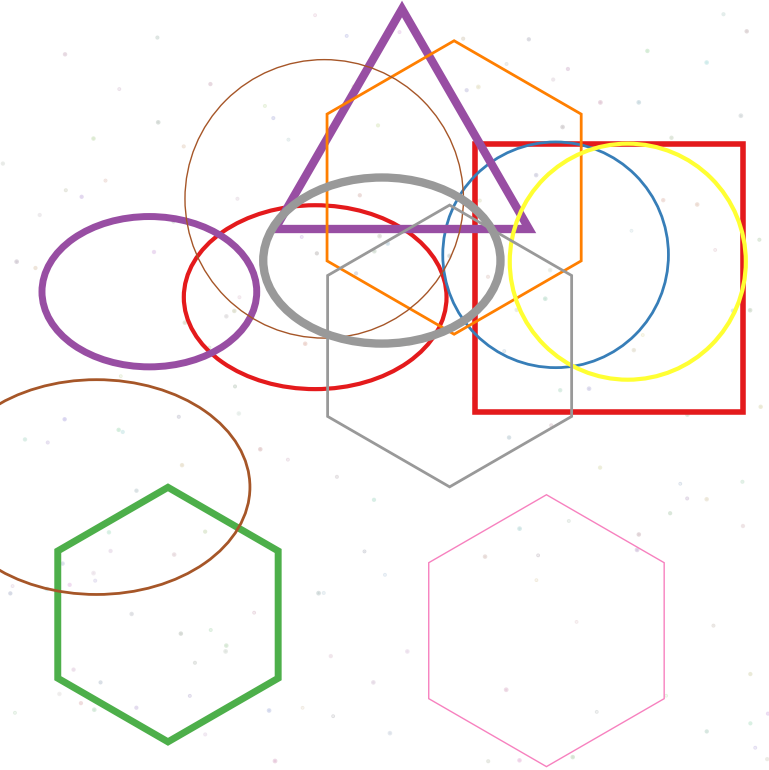[{"shape": "oval", "thickness": 1.5, "radius": 0.85, "center": [0.409, 0.614]}, {"shape": "square", "thickness": 2, "radius": 0.87, "center": [0.79, 0.639]}, {"shape": "circle", "thickness": 1, "radius": 0.73, "center": [0.722, 0.669]}, {"shape": "hexagon", "thickness": 2.5, "radius": 0.83, "center": [0.218, 0.202]}, {"shape": "triangle", "thickness": 3, "radius": 0.95, "center": [0.522, 0.798]}, {"shape": "oval", "thickness": 2.5, "radius": 0.7, "center": [0.194, 0.621]}, {"shape": "hexagon", "thickness": 1, "radius": 0.95, "center": [0.59, 0.757]}, {"shape": "circle", "thickness": 1.5, "radius": 0.77, "center": [0.815, 0.66]}, {"shape": "oval", "thickness": 1, "radius": 1.0, "center": [0.125, 0.367]}, {"shape": "circle", "thickness": 0.5, "radius": 0.9, "center": [0.421, 0.742]}, {"shape": "hexagon", "thickness": 0.5, "radius": 0.88, "center": [0.71, 0.181]}, {"shape": "oval", "thickness": 3, "radius": 0.77, "center": [0.496, 0.662]}, {"shape": "hexagon", "thickness": 1, "radius": 0.91, "center": [0.584, 0.551]}]